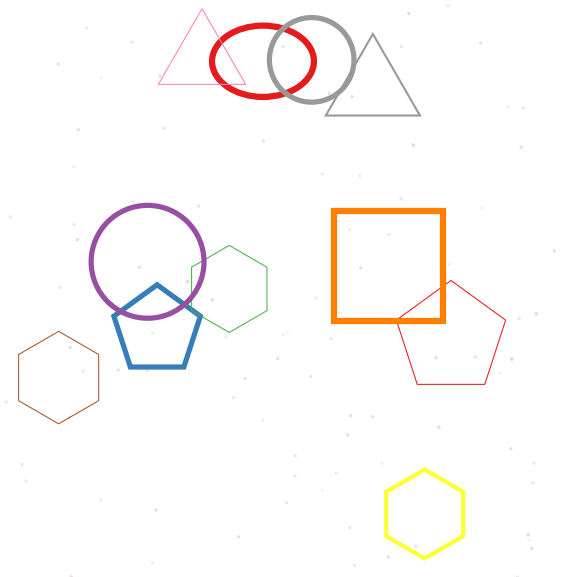[{"shape": "oval", "thickness": 3, "radius": 0.44, "center": [0.455, 0.893]}, {"shape": "pentagon", "thickness": 0.5, "radius": 0.5, "center": [0.781, 0.414]}, {"shape": "pentagon", "thickness": 2.5, "radius": 0.39, "center": [0.272, 0.427]}, {"shape": "hexagon", "thickness": 0.5, "radius": 0.38, "center": [0.397, 0.499]}, {"shape": "circle", "thickness": 2.5, "radius": 0.49, "center": [0.256, 0.546]}, {"shape": "square", "thickness": 3, "radius": 0.47, "center": [0.673, 0.539]}, {"shape": "hexagon", "thickness": 2, "radius": 0.38, "center": [0.735, 0.109]}, {"shape": "hexagon", "thickness": 0.5, "radius": 0.4, "center": [0.102, 0.345]}, {"shape": "triangle", "thickness": 0.5, "radius": 0.44, "center": [0.35, 0.897]}, {"shape": "circle", "thickness": 2.5, "radius": 0.37, "center": [0.54, 0.895]}, {"shape": "triangle", "thickness": 1, "radius": 0.47, "center": [0.646, 0.846]}]